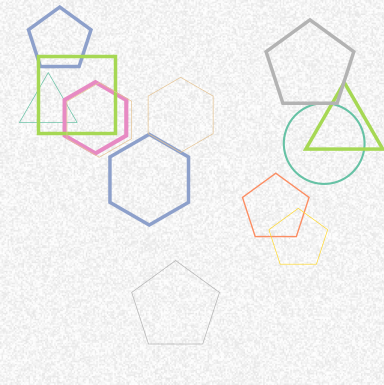[{"shape": "circle", "thickness": 1.5, "radius": 0.52, "center": [0.842, 0.627]}, {"shape": "triangle", "thickness": 0.5, "radius": 0.43, "center": [0.125, 0.725]}, {"shape": "pentagon", "thickness": 1, "radius": 0.45, "center": [0.716, 0.459]}, {"shape": "hexagon", "thickness": 2.5, "radius": 0.59, "center": [0.388, 0.533]}, {"shape": "pentagon", "thickness": 2.5, "radius": 0.43, "center": [0.155, 0.896]}, {"shape": "hexagon", "thickness": 3, "radius": 0.46, "center": [0.248, 0.694]}, {"shape": "square", "thickness": 2.5, "radius": 0.5, "center": [0.199, 0.754]}, {"shape": "triangle", "thickness": 2.5, "radius": 0.58, "center": [0.894, 0.67]}, {"shape": "pentagon", "thickness": 0.5, "radius": 0.4, "center": [0.775, 0.379]}, {"shape": "hexagon", "thickness": 0.5, "radius": 0.49, "center": [0.469, 0.702]}, {"shape": "hexagon", "thickness": 0.5, "radius": 0.48, "center": [0.258, 0.689]}, {"shape": "pentagon", "thickness": 2.5, "radius": 0.6, "center": [0.805, 0.829]}, {"shape": "pentagon", "thickness": 0.5, "radius": 0.6, "center": [0.456, 0.203]}]